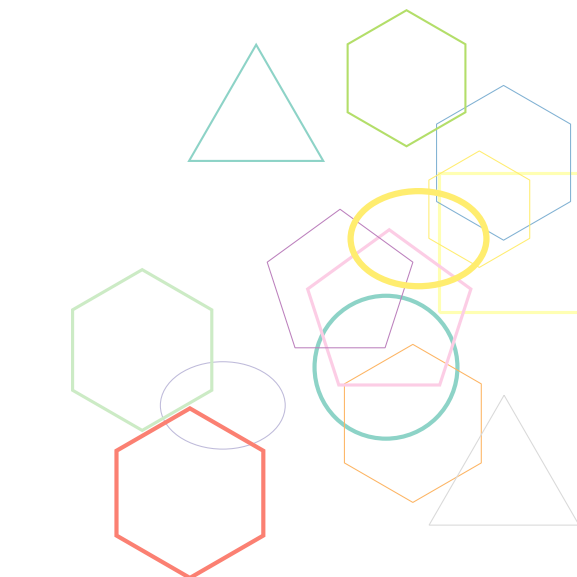[{"shape": "triangle", "thickness": 1, "radius": 0.67, "center": [0.444, 0.788]}, {"shape": "circle", "thickness": 2, "radius": 0.62, "center": [0.668, 0.363]}, {"shape": "square", "thickness": 1.5, "radius": 0.6, "center": [0.882, 0.579]}, {"shape": "oval", "thickness": 0.5, "radius": 0.54, "center": [0.386, 0.297]}, {"shape": "hexagon", "thickness": 2, "radius": 0.73, "center": [0.329, 0.145]}, {"shape": "hexagon", "thickness": 0.5, "radius": 0.67, "center": [0.872, 0.717]}, {"shape": "hexagon", "thickness": 0.5, "radius": 0.68, "center": [0.715, 0.266]}, {"shape": "hexagon", "thickness": 1, "radius": 0.59, "center": [0.704, 0.864]}, {"shape": "pentagon", "thickness": 1.5, "radius": 0.74, "center": [0.674, 0.453]}, {"shape": "triangle", "thickness": 0.5, "radius": 0.75, "center": [0.873, 0.165]}, {"shape": "pentagon", "thickness": 0.5, "radius": 0.66, "center": [0.589, 0.504]}, {"shape": "hexagon", "thickness": 1.5, "radius": 0.7, "center": [0.246, 0.393]}, {"shape": "hexagon", "thickness": 0.5, "radius": 0.5, "center": [0.83, 0.637]}, {"shape": "oval", "thickness": 3, "radius": 0.59, "center": [0.725, 0.586]}]